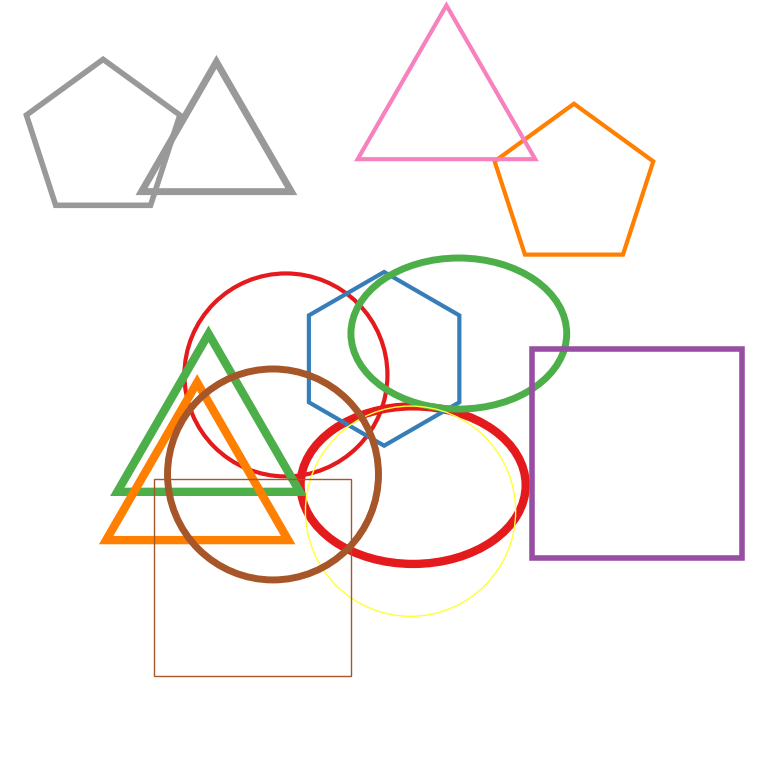[{"shape": "circle", "thickness": 1.5, "radius": 0.66, "center": [0.371, 0.513]}, {"shape": "oval", "thickness": 3, "radius": 0.73, "center": [0.537, 0.37]}, {"shape": "hexagon", "thickness": 1.5, "radius": 0.56, "center": [0.499, 0.534]}, {"shape": "oval", "thickness": 2.5, "radius": 0.7, "center": [0.596, 0.567]}, {"shape": "triangle", "thickness": 3, "radius": 0.68, "center": [0.271, 0.43]}, {"shape": "square", "thickness": 2, "radius": 0.68, "center": [0.827, 0.411]}, {"shape": "triangle", "thickness": 3, "radius": 0.68, "center": [0.256, 0.367]}, {"shape": "pentagon", "thickness": 1.5, "radius": 0.54, "center": [0.745, 0.757]}, {"shape": "circle", "thickness": 0.5, "radius": 0.68, "center": [0.533, 0.336]}, {"shape": "circle", "thickness": 2.5, "radius": 0.68, "center": [0.355, 0.384]}, {"shape": "square", "thickness": 0.5, "radius": 0.64, "center": [0.328, 0.25]}, {"shape": "triangle", "thickness": 1.5, "radius": 0.67, "center": [0.58, 0.86]}, {"shape": "pentagon", "thickness": 2, "radius": 0.52, "center": [0.134, 0.818]}, {"shape": "triangle", "thickness": 2.5, "radius": 0.56, "center": [0.281, 0.807]}]